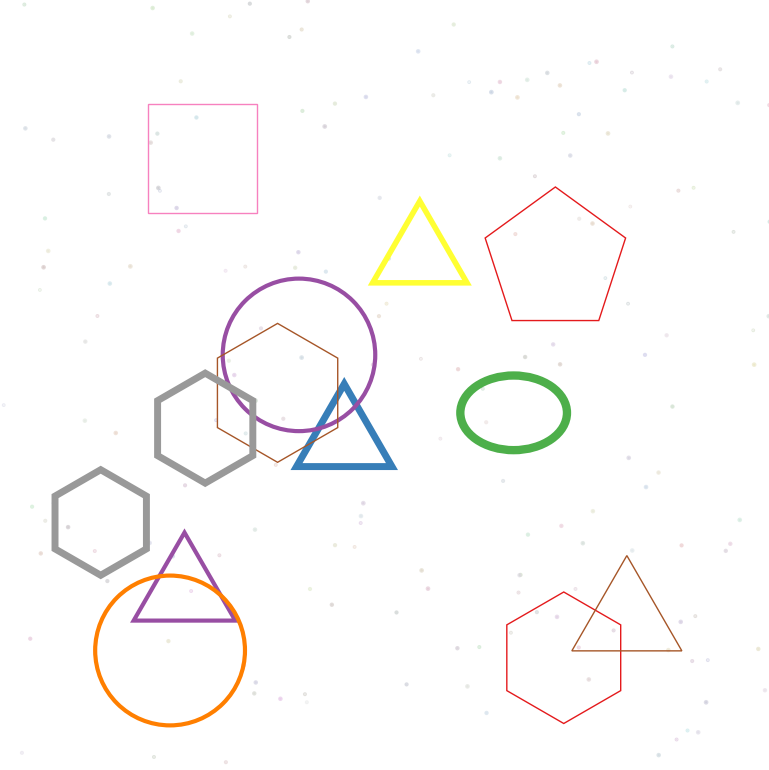[{"shape": "hexagon", "thickness": 0.5, "radius": 0.43, "center": [0.732, 0.146]}, {"shape": "pentagon", "thickness": 0.5, "radius": 0.48, "center": [0.721, 0.661]}, {"shape": "triangle", "thickness": 2.5, "radius": 0.36, "center": [0.447, 0.43]}, {"shape": "oval", "thickness": 3, "radius": 0.35, "center": [0.667, 0.464]}, {"shape": "triangle", "thickness": 1.5, "radius": 0.38, "center": [0.24, 0.232]}, {"shape": "circle", "thickness": 1.5, "radius": 0.5, "center": [0.388, 0.539]}, {"shape": "circle", "thickness": 1.5, "radius": 0.49, "center": [0.221, 0.155]}, {"shape": "triangle", "thickness": 2, "radius": 0.35, "center": [0.545, 0.668]}, {"shape": "hexagon", "thickness": 0.5, "radius": 0.45, "center": [0.36, 0.49]}, {"shape": "triangle", "thickness": 0.5, "radius": 0.41, "center": [0.814, 0.196]}, {"shape": "square", "thickness": 0.5, "radius": 0.36, "center": [0.263, 0.794]}, {"shape": "hexagon", "thickness": 2.5, "radius": 0.34, "center": [0.131, 0.321]}, {"shape": "hexagon", "thickness": 2.5, "radius": 0.36, "center": [0.267, 0.444]}]